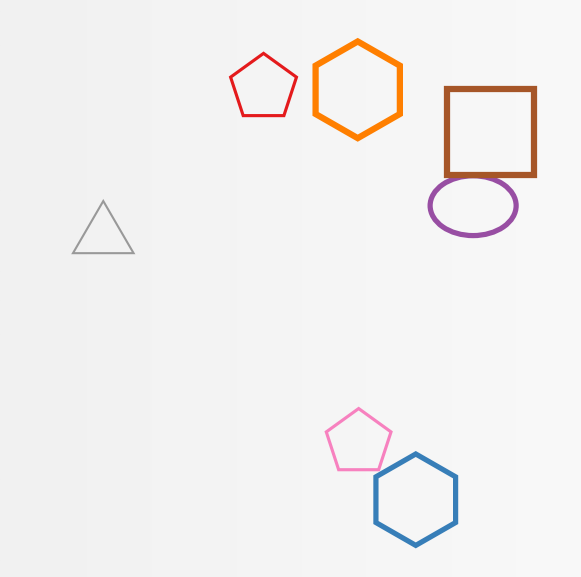[{"shape": "pentagon", "thickness": 1.5, "radius": 0.3, "center": [0.453, 0.847]}, {"shape": "hexagon", "thickness": 2.5, "radius": 0.4, "center": [0.715, 0.134]}, {"shape": "oval", "thickness": 2.5, "radius": 0.37, "center": [0.814, 0.643]}, {"shape": "hexagon", "thickness": 3, "radius": 0.42, "center": [0.615, 0.844]}, {"shape": "square", "thickness": 3, "radius": 0.37, "center": [0.844, 0.771]}, {"shape": "pentagon", "thickness": 1.5, "radius": 0.29, "center": [0.617, 0.233]}, {"shape": "triangle", "thickness": 1, "radius": 0.3, "center": [0.178, 0.591]}]